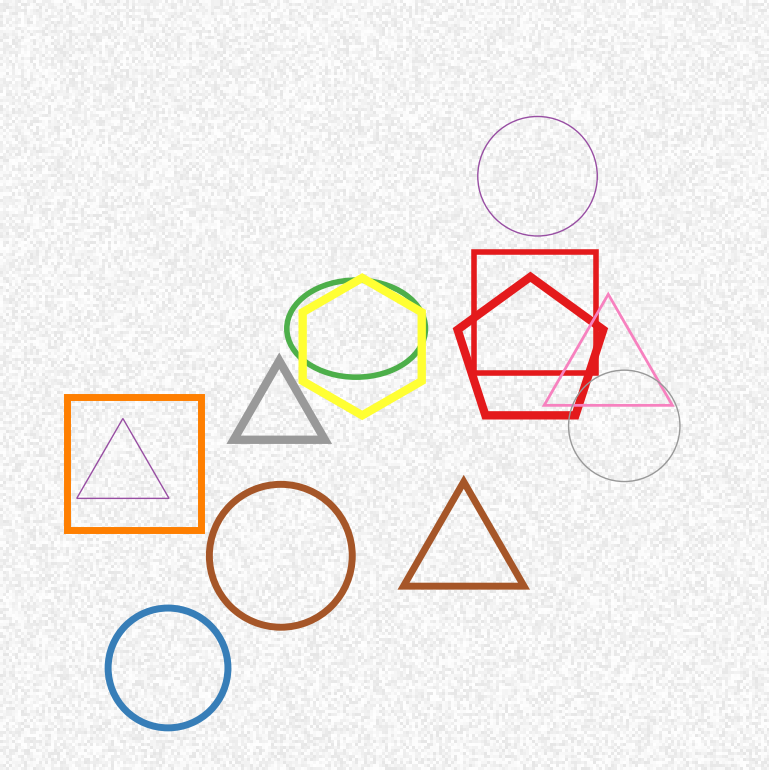[{"shape": "square", "thickness": 2, "radius": 0.4, "center": [0.695, 0.594]}, {"shape": "pentagon", "thickness": 3, "radius": 0.5, "center": [0.689, 0.541]}, {"shape": "circle", "thickness": 2.5, "radius": 0.39, "center": [0.218, 0.133]}, {"shape": "oval", "thickness": 2, "radius": 0.45, "center": [0.463, 0.573]}, {"shape": "triangle", "thickness": 0.5, "radius": 0.35, "center": [0.16, 0.387]}, {"shape": "circle", "thickness": 0.5, "radius": 0.39, "center": [0.698, 0.771]}, {"shape": "square", "thickness": 2.5, "radius": 0.43, "center": [0.174, 0.398]}, {"shape": "hexagon", "thickness": 3, "radius": 0.45, "center": [0.47, 0.55]}, {"shape": "triangle", "thickness": 2.5, "radius": 0.45, "center": [0.602, 0.284]}, {"shape": "circle", "thickness": 2.5, "radius": 0.46, "center": [0.365, 0.278]}, {"shape": "triangle", "thickness": 1, "radius": 0.48, "center": [0.79, 0.522]}, {"shape": "triangle", "thickness": 3, "radius": 0.34, "center": [0.363, 0.463]}, {"shape": "circle", "thickness": 0.5, "radius": 0.36, "center": [0.811, 0.447]}]